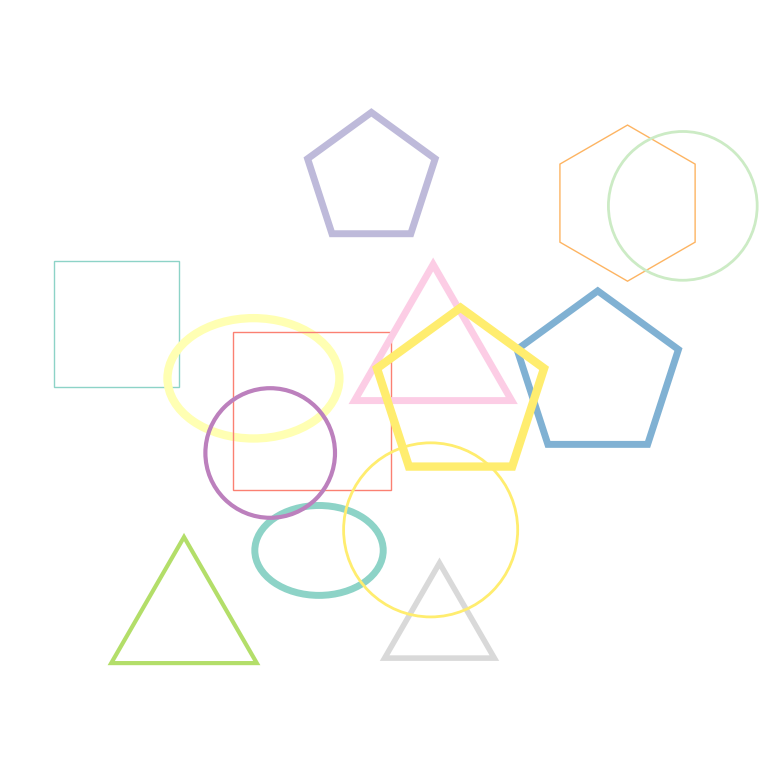[{"shape": "oval", "thickness": 2.5, "radius": 0.42, "center": [0.414, 0.285]}, {"shape": "square", "thickness": 0.5, "radius": 0.41, "center": [0.151, 0.58]}, {"shape": "oval", "thickness": 3, "radius": 0.56, "center": [0.329, 0.509]}, {"shape": "pentagon", "thickness": 2.5, "radius": 0.44, "center": [0.482, 0.767]}, {"shape": "square", "thickness": 0.5, "radius": 0.51, "center": [0.405, 0.466]}, {"shape": "pentagon", "thickness": 2.5, "radius": 0.55, "center": [0.776, 0.512]}, {"shape": "hexagon", "thickness": 0.5, "radius": 0.51, "center": [0.815, 0.736]}, {"shape": "triangle", "thickness": 1.5, "radius": 0.55, "center": [0.239, 0.193]}, {"shape": "triangle", "thickness": 2.5, "radius": 0.59, "center": [0.563, 0.539]}, {"shape": "triangle", "thickness": 2, "radius": 0.41, "center": [0.571, 0.186]}, {"shape": "circle", "thickness": 1.5, "radius": 0.42, "center": [0.351, 0.412]}, {"shape": "circle", "thickness": 1, "radius": 0.48, "center": [0.887, 0.733]}, {"shape": "circle", "thickness": 1, "radius": 0.57, "center": [0.559, 0.312]}, {"shape": "pentagon", "thickness": 3, "radius": 0.57, "center": [0.598, 0.486]}]